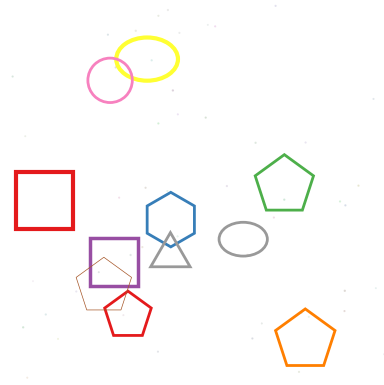[{"shape": "pentagon", "thickness": 2, "radius": 0.32, "center": [0.332, 0.18]}, {"shape": "square", "thickness": 3, "radius": 0.37, "center": [0.115, 0.479]}, {"shape": "hexagon", "thickness": 2, "radius": 0.35, "center": [0.444, 0.43]}, {"shape": "pentagon", "thickness": 2, "radius": 0.4, "center": [0.739, 0.519]}, {"shape": "square", "thickness": 2.5, "radius": 0.31, "center": [0.296, 0.319]}, {"shape": "pentagon", "thickness": 2, "radius": 0.41, "center": [0.793, 0.116]}, {"shape": "oval", "thickness": 3, "radius": 0.4, "center": [0.382, 0.847]}, {"shape": "pentagon", "thickness": 0.5, "radius": 0.38, "center": [0.27, 0.256]}, {"shape": "circle", "thickness": 2, "radius": 0.29, "center": [0.286, 0.791]}, {"shape": "triangle", "thickness": 2, "radius": 0.3, "center": [0.443, 0.337]}, {"shape": "oval", "thickness": 2, "radius": 0.31, "center": [0.632, 0.379]}]